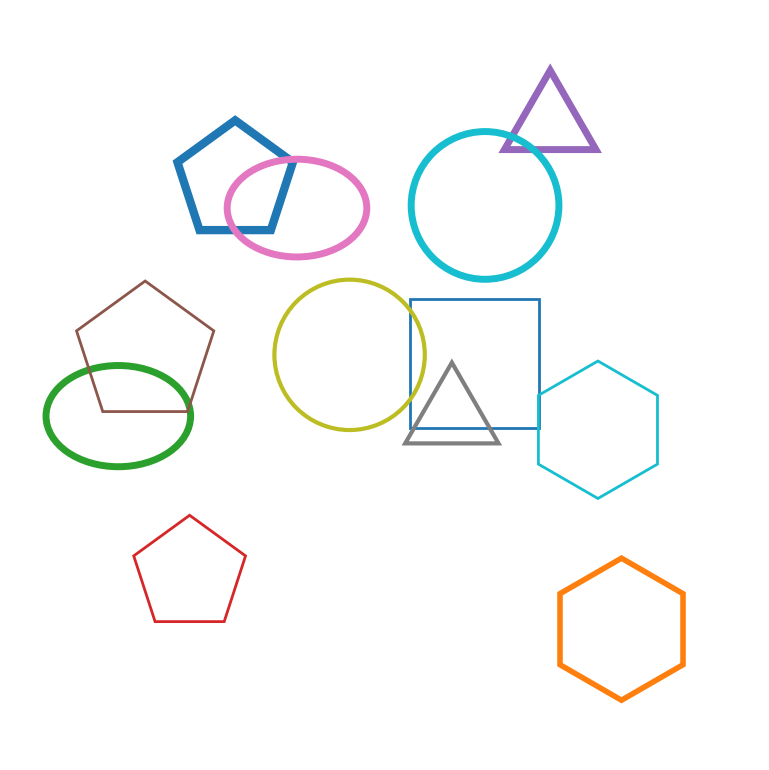[{"shape": "square", "thickness": 1, "radius": 0.42, "center": [0.617, 0.528]}, {"shape": "pentagon", "thickness": 3, "radius": 0.39, "center": [0.305, 0.765]}, {"shape": "hexagon", "thickness": 2, "radius": 0.46, "center": [0.807, 0.183]}, {"shape": "oval", "thickness": 2.5, "radius": 0.47, "center": [0.154, 0.46]}, {"shape": "pentagon", "thickness": 1, "radius": 0.38, "center": [0.246, 0.254]}, {"shape": "triangle", "thickness": 2.5, "radius": 0.34, "center": [0.715, 0.84]}, {"shape": "pentagon", "thickness": 1, "radius": 0.47, "center": [0.189, 0.541]}, {"shape": "oval", "thickness": 2.5, "radius": 0.45, "center": [0.386, 0.73]}, {"shape": "triangle", "thickness": 1.5, "radius": 0.35, "center": [0.587, 0.459]}, {"shape": "circle", "thickness": 1.5, "radius": 0.49, "center": [0.454, 0.539]}, {"shape": "circle", "thickness": 2.5, "radius": 0.48, "center": [0.63, 0.733]}, {"shape": "hexagon", "thickness": 1, "radius": 0.45, "center": [0.777, 0.442]}]